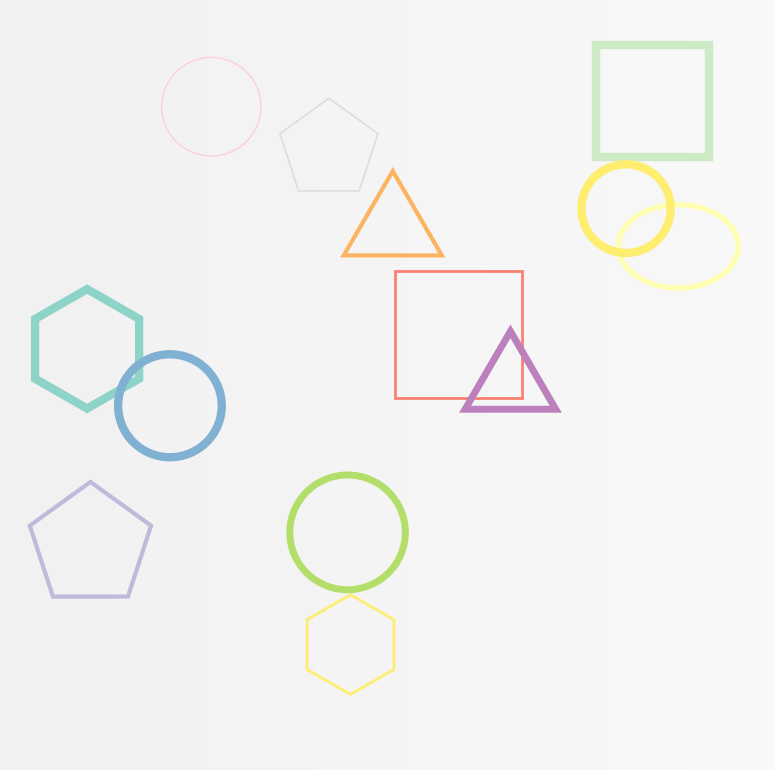[{"shape": "hexagon", "thickness": 3, "radius": 0.39, "center": [0.112, 0.547]}, {"shape": "oval", "thickness": 2, "radius": 0.39, "center": [0.875, 0.68]}, {"shape": "pentagon", "thickness": 1.5, "radius": 0.41, "center": [0.117, 0.292]}, {"shape": "square", "thickness": 1, "radius": 0.41, "center": [0.592, 0.565]}, {"shape": "circle", "thickness": 3, "radius": 0.33, "center": [0.219, 0.473]}, {"shape": "triangle", "thickness": 1.5, "radius": 0.37, "center": [0.507, 0.705]}, {"shape": "circle", "thickness": 2.5, "radius": 0.37, "center": [0.448, 0.309]}, {"shape": "circle", "thickness": 0.5, "radius": 0.32, "center": [0.273, 0.861]}, {"shape": "pentagon", "thickness": 0.5, "radius": 0.33, "center": [0.424, 0.806]}, {"shape": "triangle", "thickness": 2.5, "radius": 0.34, "center": [0.659, 0.502]}, {"shape": "square", "thickness": 3, "radius": 0.36, "center": [0.842, 0.868]}, {"shape": "hexagon", "thickness": 1, "radius": 0.32, "center": [0.452, 0.163]}, {"shape": "circle", "thickness": 3, "radius": 0.29, "center": [0.808, 0.729]}]